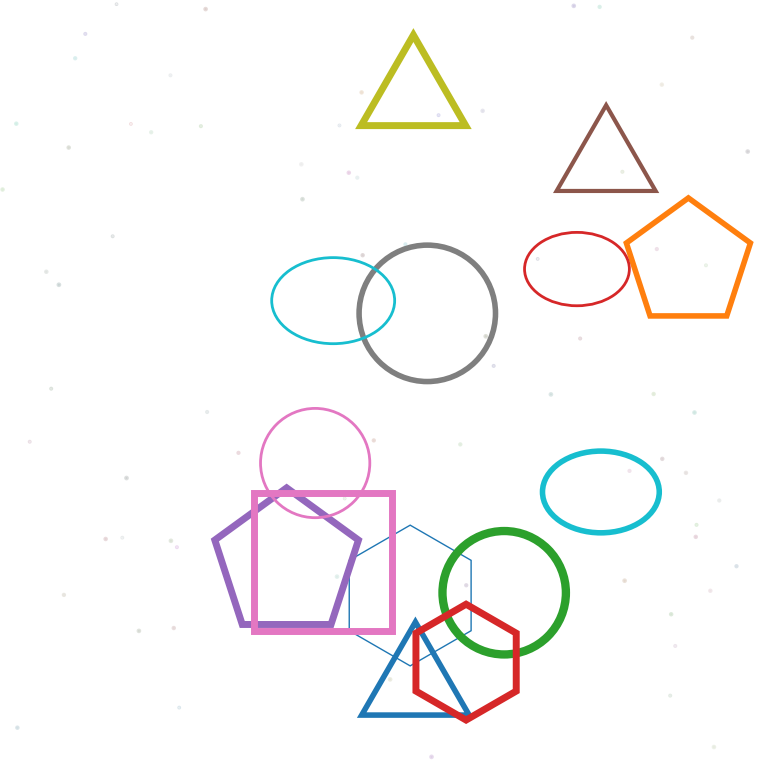[{"shape": "triangle", "thickness": 2, "radius": 0.4, "center": [0.539, 0.112]}, {"shape": "hexagon", "thickness": 0.5, "radius": 0.46, "center": [0.533, 0.227]}, {"shape": "pentagon", "thickness": 2, "radius": 0.42, "center": [0.894, 0.658]}, {"shape": "circle", "thickness": 3, "radius": 0.4, "center": [0.655, 0.23]}, {"shape": "hexagon", "thickness": 2.5, "radius": 0.38, "center": [0.605, 0.14]}, {"shape": "oval", "thickness": 1, "radius": 0.34, "center": [0.749, 0.651]}, {"shape": "pentagon", "thickness": 2.5, "radius": 0.49, "center": [0.372, 0.268]}, {"shape": "triangle", "thickness": 1.5, "radius": 0.37, "center": [0.787, 0.789]}, {"shape": "square", "thickness": 2.5, "radius": 0.45, "center": [0.419, 0.27]}, {"shape": "circle", "thickness": 1, "radius": 0.35, "center": [0.409, 0.399]}, {"shape": "circle", "thickness": 2, "radius": 0.44, "center": [0.555, 0.593]}, {"shape": "triangle", "thickness": 2.5, "radius": 0.39, "center": [0.537, 0.876]}, {"shape": "oval", "thickness": 1, "radius": 0.4, "center": [0.433, 0.61]}, {"shape": "oval", "thickness": 2, "radius": 0.38, "center": [0.78, 0.361]}]